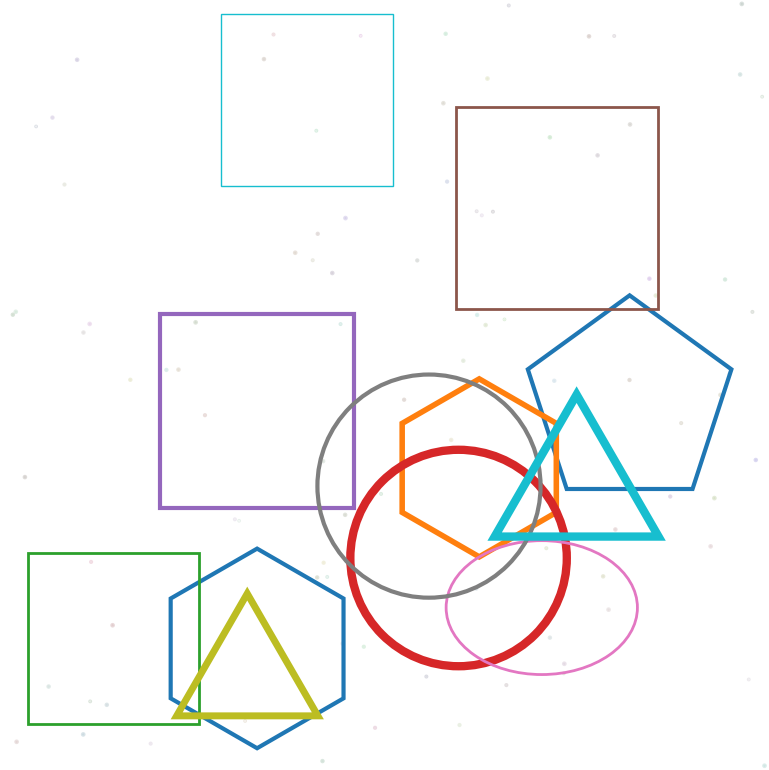[{"shape": "hexagon", "thickness": 1.5, "radius": 0.65, "center": [0.334, 0.158]}, {"shape": "pentagon", "thickness": 1.5, "radius": 0.7, "center": [0.818, 0.477]}, {"shape": "hexagon", "thickness": 2, "radius": 0.58, "center": [0.622, 0.392]}, {"shape": "square", "thickness": 1, "radius": 0.56, "center": [0.148, 0.171]}, {"shape": "circle", "thickness": 3, "radius": 0.7, "center": [0.596, 0.275]}, {"shape": "square", "thickness": 1.5, "radius": 0.63, "center": [0.334, 0.466]}, {"shape": "square", "thickness": 1, "radius": 0.66, "center": [0.723, 0.73]}, {"shape": "oval", "thickness": 1, "radius": 0.62, "center": [0.704, 0.211]}, {"shape": "circle", "thickness": 1.5, "radius": 0.72, "center": [0.557, 0.369]}, {"shape": "triangle", "thickness": 2.5, "radius": 0.53, "center": [0.321, 0.123]}, {"shape": "square", "thickness": 0.5, "radius": 0.56, "center": [0.398, 0.87]}, {"shape": "triangle", "thickness": 3, "radius": 0.61, "center": [0.749, 0.365]}]